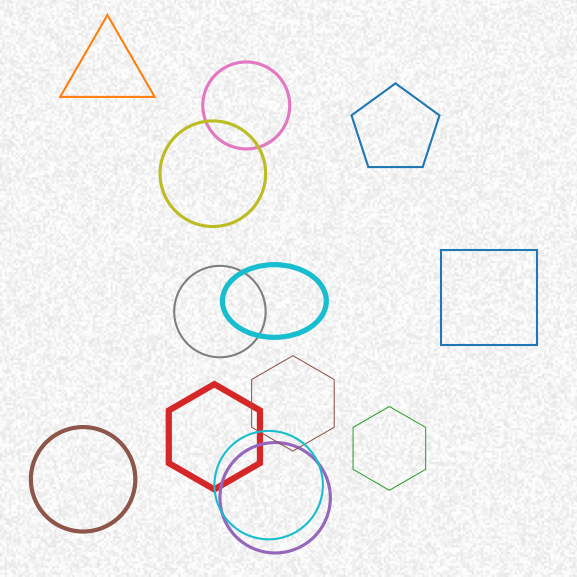[{"shape": "pentagon", "thickness": 1, "radius": 0.4, "center": [0.685, 0.775]}, {"shape": "square", "thickness": 1, "radius": 0.41, "center": [0.847, 0.484]}, {"shape": "triangle", "thickness": 1, "radius": 0.47, "center": [0.186, 0.879]}, {"shape": "hexagon", "thickness": 0.5, "radius": 0.36, "center": [0.674, 0.223]}, {"shape": "hexagon", "thickness": 3, "radius": 0.46, "center": [0.371, 0.243]}, {"shape": "circle", "thickness": 1.5, "radius": 0.48, "center": [0.476, 0.137]}, {"shape": "hexagon", "thickness": 0.5, "radius": 0.41, "center": [0.507, 0.301]}, {"shape": "circle", "thickness": 2, "radius": 0.45, "center": [0.144, 0.169]}, {"shape": "circle", "thickness": 1.5, "radius": 0.38, "center": [0.426, 0.817]}, {"shape": "circle", "thickness": 1, "radius": 0.4, "center": [0.381, 0.46]}, {"shape": "circle", "thickness": 1.5, "radius": 0.46, "center": [0.369, 0.698]}, {"shape": "oval", "thickness": 2.5, "radius": 0.45, "center": [0.475, 0.478]}, {"shape": "circle", "thickness": 1, "radius": 0.47, "center": [0.465, 0.159]}]